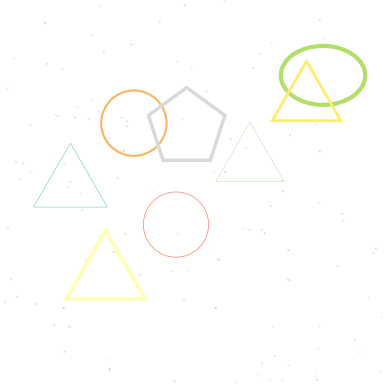[{"shape": "triangle", "thickness": 0.5, "radius": 0.55, "center": [0.183, 0.518]}, {"shape": "triangle", "thickness": 2.5, "radius": 0.59, "center": [0.274, 0.283]}, {"shape": "circle", "thickness": 0.5, "radius": 0.42, "center": [0.457, 0.417]}, {"shape": "circle", "thickness": 1.5, "radius": 0.42, "center": [0.348, 0.68]}, {"shape": "oval", "thickness": 3, "radius": 0.55, "center": [0.839, 0.804]}, {"shape": "pentagon", "thickness": 2.5, "radius": 0.52, "center": [0.485, 0.668]}, {"shape": "triangle", "thickness": 0.5, "radius": 0.52, "center": [0.649, 0.58]}, {"shape": "triangle", "thickness": 2, "radius": 0.51, "center": [0.796, 0.738]}]